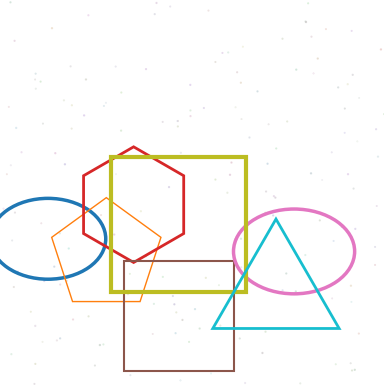[{"shape": "oval", "thickness": 2.5, "radius": 0.75, "center": [0.125, 0.38]}, {"shape": "pentagon", "thickness": 1, "radius": 0.75, "center": [0.276, 0.337]}, {"shape": "hexagon", "thickness": 2, "radius": 0.75, "center": [0.347, 0.468]}, {"shape": "square", "thickness": 1.5, "radius": 0.71, "center": [0.466, 0.18]}, {"shape": "oval", "thickness": 2.5, "radius": 0.79, "center": [0.764, 0.347]}, {"shape": "square", "thickness": 3, "radius": 0.88, "center": [0.464, 0.416]}, {"shape": "triangle", "thickness": 2, "radius": 0.95, "center": [0.717, 0.242]}]